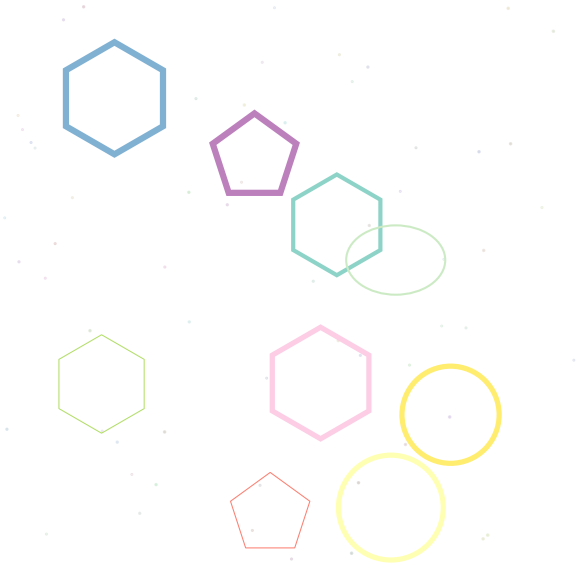[{"shape": "hexagon", "thickness": 2, "radius": 0.44, "center": [0.583, 0.61]}, {"shape": "circle", "thickness": 2.5, "radius": 0.45, "center": [0.677, 0.12]}, {"shape": "pentagon", "thickness": 0.5, "radius": 0.36, "center": [0.468, 0.109]}, {"shape": "hexagon", "thickness": 3, "radius": 0.49, "center": [0.198, 0.829]}, {"shape": "hexagon", "thickness": 0.5, "radius": 0.43, "center": [0.176, 0.334]}, {"shape": "hexagon", "thickness": 2.5, "radius": 0.48, "center": [0.555, 0.336]}, {"shape": "pentagon", "thickness": 3, "radius": 0.38, "center": [0.441, 0.727]}, {"shape": "oval", "thickness": 1, "radius": 0.43, "center": [0.685, 0.549]}, {"shape": "circle", "thickness": 2.5, "radius": 0.42, "center": [0.78, 0.281]}]